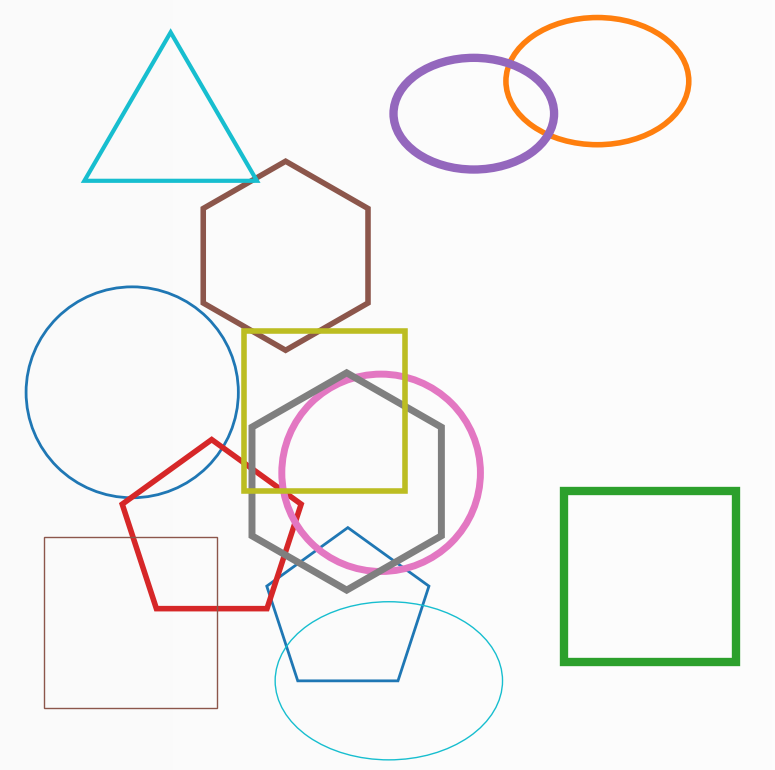[{"shape": "pentagon", "thickness": 1, "radius": 0.55, "center": [0.449, 0.205]}, {"shape": "circle", "thickness": 1, "radius": 0.68, "center": [0.171, 0.491]}, {"shape": "oval", "thickness": 2, "radius": 0.59, "center": [0.771, 0.895]}, {"shape": "square", "thickness": 3, "radius": 0.56, "center": [0.839, 0.251]}, {"shape": "pentagon", "thickness": 2, "radius": 0.61, "center": [0.273, 0.308]}, {"shape": "oval", "thickness": 3, "radius": 0.52, "center": [0.611, 0.852]}, {"shape": "square", "thickness": 0.5, "radius": 0.56, "center": [0.169, 0.192]}, {"shape": "hexagon", "thickness": 2, "radius": 0.61, "center": [0.369, 0.668]}, {"shape": "circle", "thickness": 2.5, "radius": 0.64, "center": [0.492, 0.386]}, {"shape": "hexagon", "thickness": 2.5, "radius": 0.71, "center": [0.447, 0.375]}, {"shape": "square", "thickness": 2, "radius": 0.52, "center": [0.419, 0.466]}, {"shape": "oval", "thickness": 0.5, "radius": 0.73, "center": [0.502, 0.116]}, {"shape": "triangle", "thickness": 1.5, "radius": 0.64, "center": [0.22, 0.829]}]